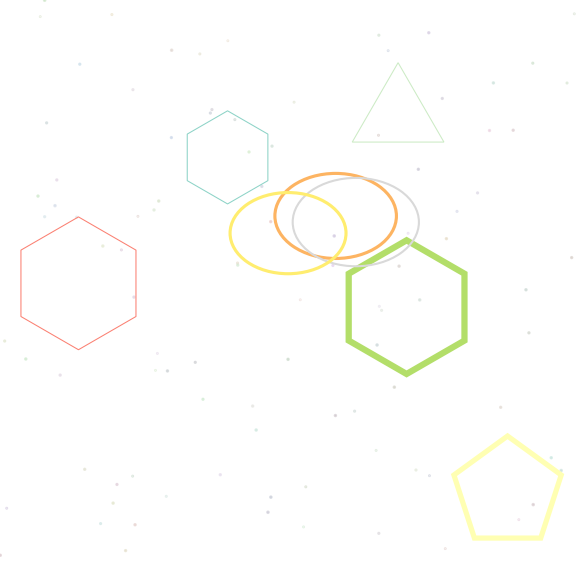[{"shape": "hexagon", "thickness": 0.5, "radius": 0.4, "center": [0.394, 0.727]}, {"shape": "pentagon", "thickness": 2.5, "radius": 0.49, "center": [0.879, 0.146]}, {"shape": "hexagon", "thickness": 0.5, "radius": 0.57, "center": [0.136, 0.509]}, {"shape": "oval", "thickness": 1.5, "radius": 0.53, "center": [0.581, 0.625]}, {"shape": "hexagon", "thickness": 3, "radius": 0.58, "center": [0.704, 0.467]}, {"shape": "oval", "thickness": 1, "radius": 0.55, "center": [0.616, 0.615]}, {"shape": "triangle", "thickness": 0.5, "radius": 0.46, "center": [0.689, 0.799]}, {"shape": "oval", "thickness": 1.5, "radius": 0.5, "center": [0.499, 0.595]}]